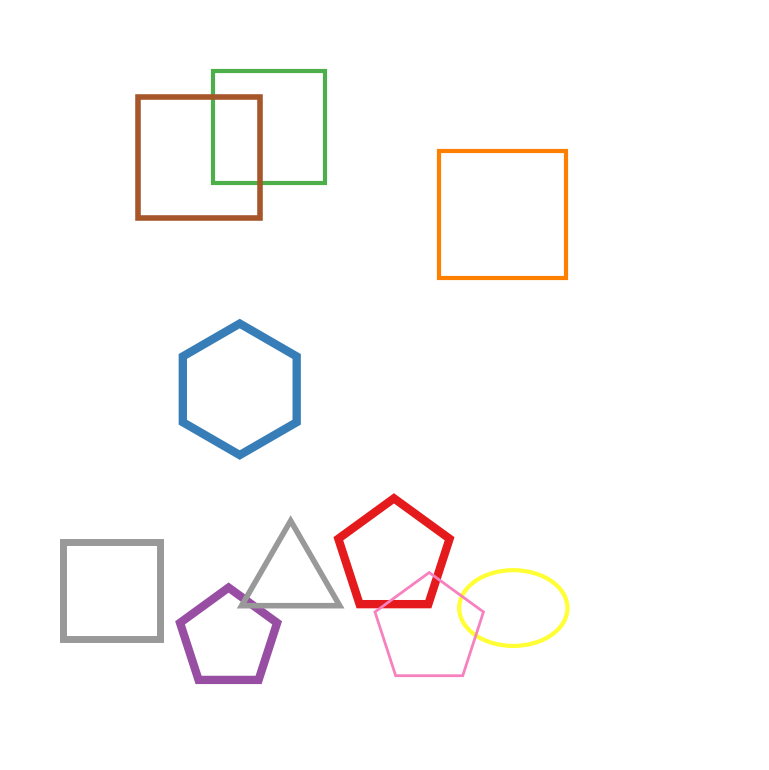[{"shape": "pentagon", "thickness": 3, "radius": 0.38, "center": [0.512, 0.277]}, {"shape": "hexagon", "thickness": 3, "radius": 0.43, "center": [0.311, 0.494]}, {"shape": "square", "thickness": 1.5, "radius": 0.36, "center": [0.349, 0.835]}, {"shape": "pentagon", "thickness": 3, "radius": 0.33, "center": [0.297, 0.171]}, {"shape": "square", "thickness": 1.5, "radius": 0.41, "center": [0.652, 0.721]}, {"shape": "oval", "thickness": 1.5, "radius": 0.35, "center": [0.667, 0.21]}, {"shape": "square", "thickness": 2, "radius": 0.39, "center": [0.259, 0.796]}, {"shape": "pentagon", "thickness": 1, "radius": 0.37, "center": [0.557, 0.182]}, {"shape": "triangle", "thickness": 2, "radius": 0.37, "center": [0.377, 0.25]}, {"shape": "square", "thickness": 2.5, "radius": 0.31, "center": [0.145, 0.233]}]